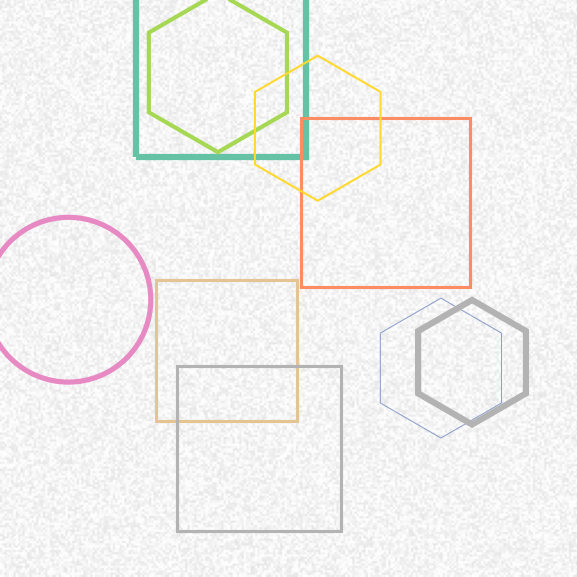[{"shape": "square", "thickness": 3, "radius": 0.74, "center": [0.382, 0.875]}, {"shape": "square", "thickness": 1.5, "radius": 0.73, "center": [0.667, 0.649]}, {"shape": "hexagon", "thickness": 0.5, "radius": 0.61, "center": [0.764, 0.362]}, {"shape": "circle", "thickness": 2.5, "radius": 0.71, "center": [0.118, 0.48]}, {"shape": "hexagon", "thickness": 2, "radius": 0.69, "center": [0.377, 0.874]}, {"shape": "hexagon", "thickness": 1, "radius": 0.63, "center": [0.55, 0.777]}, {"shape": "square", "thickness": 1.5, "radius": 0.61, "center": [0.392, 0.393]}, {"shape": "square", "thickness": 1.5, "radius": 0.71, "center": [0.449, 0.222]}, {"shape": "hexagon", "thickness": 3, "radius": 0.54, "center": [0.817, 0.372]}]